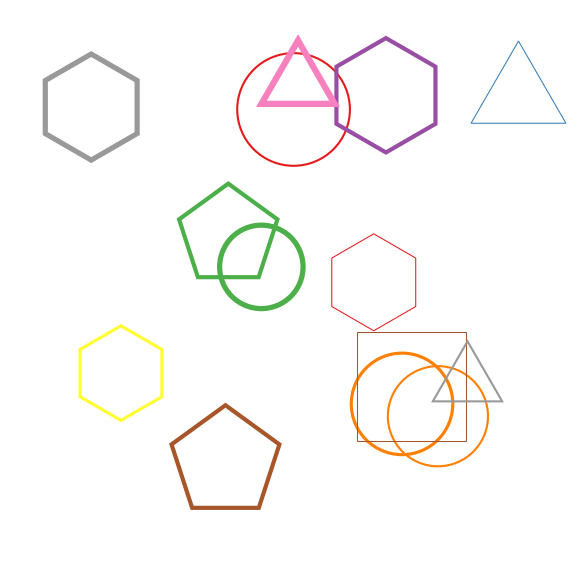[{"shape": "circle", "thickness": 1, "radius": 0.49, "center": [0.508, 0.81]}, {"shape": "hexagon", "thickness": 0.5, "radius": 0.42, "center": [0.647, 0.51]}, {"shape": "triangle", "thickness": 0.5, "radius": 0.47, "center": [0.898, 0.833]}, {"shape": "circle", "thickness": 2.5, "radius": 0.36, "center": [0.453, 0.537]}, {"shape": "pentagon", "thickness": 2, "radius": 0.45, "center": [0.395, 0.592]}, {"shape": "hexagon", "thickness": 2, "radius": 0.5, "center": [0.668, 0.834]}, {"shape": "circle", "thickness": 1.5, "radius": 0.44, "center": [0.696, 0.3]}, {"shape": "circle", "thickness": 1, "radius": 0.43, "center": [0.758, 0.278]}, {"shape": "hexagon", "thickness": 1.5, "radius": 0.41, "center": [0.209, 0.353]}, {"shape": "pentagon", "thickness": 2, "radius": 0.49, "center": [0.39, 0.199]}, {"shape": "square", "thickness": 0.5, "radius": 0.47, "center": [0.712, 0.33]}, {"shape": "triangle", "thickness": 3, "radius": 0.37, "center": [0.516, 0.856]}, {"shape": "triangle", "thickness": 1, "radius": 0.35, "center": [0.81, 0.339]}, {"shape": "hexagon", "thickness": 2.5, "radius": 0.46, "center": [0.158, 0.814]}]